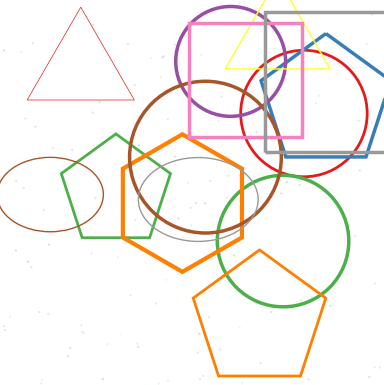[{"shape": "circle", "thickness": 2, "radius": 0.82, "center": [0.789, 0.705]}, {"shape": "triangle", "thickness": 0.5, "radius": 0.8, "center": [0.21, 0.821]}, {"shape": "pentagon", "thickness": 2.5, "radius": 0.89, "center": [0.847, 0.736]}, {"shape": "pentagon", "thickness": 2, "radius": 0.75, "center": [0.301, 0.503]}, {"shape": "circle", "thickness": 2.5, "radius": 0.85, "center": [0.735, 0.374]}, {"shape": "circle", "thickness": 2.5, "radius": 0.71, "center": [0.599, 0.841]}, {"shape": "pentagon", "thickness": 2, "radius": 0.91, "center": [0.674, 0.17]}, {"shape": "hexagon", "thickness": 3, "radius": 0.89, "center": [0.474, 0.473]}, {"shape": "triangle", "thickness": 1, "radius": 0.79, "center": [0.721, 0.9]}, {"shape": "circle", "thickness": 2.5, "radius": 0.99, "center": [0.534, 0.592]}, {"shape": "oval", "thickness": 1, "radius": 0.69, "center": [0.131, 0.495]}, {"shape": "square", "thickness": 2.5, "radius": 0.73, "center": [0.638, 0.792]}, {"shape": "square", "thickness": 2.5, "radius": 0.91, "center": [0.869, 0.787]}, {"shape": "oval", "thickness": 1, "radius": 0.78, "center": [0.515, 0.482]}]